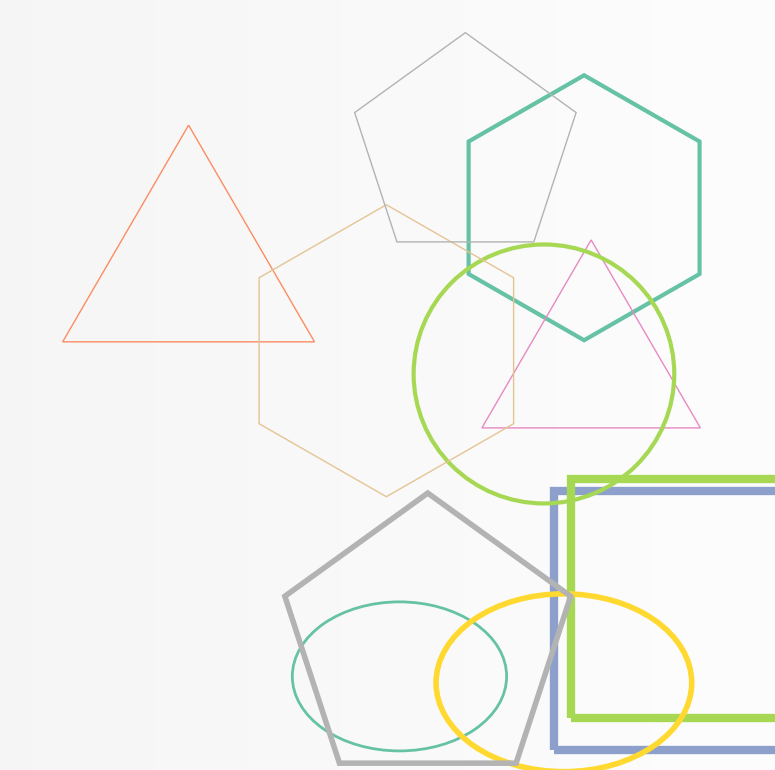[{"shape": "hexagon", "thickness": 1.5, "radius": 0.86, "center": [0.754, 0.73]}, {"shape": "oval", "thickness": 1, "radius": 0.69, "center": [0.515, 0.122]}, {"shape": "triangle", "thickness": 0.5, "radius": 0.94, "center": [0.243, 0.65]}, {"shape": "square", "thickness": 3, "radius": 0.84, "center": [0.883, 0.194]}, {"shape": "triangle", "thickness": 0.5, "radius": 0.81, "center": [0.763, 0.526]}, {"shape": "square", "thickness": 3, "radius": 0.78, "center": [0.892, 0.223]}, {"shape": "circle", "thickness": 1.5, "radius": 0.84, "center": [0.702, 0.514]}, {"shape": "oval", "thickness": 2, "radius": 0.82, "center": [0.728, 0.113]}, {"shape": "hexagon", "thickness": 0.5, "radius": 0.95, "center": [0.499, 0.545]}, {"shape": "pentagon", "thickness": 0.5, "radius": 0.75, "center": [0.6, 0.807]}, {"shape": "pentagon", "thickness": 2, "radius": 0.97, "center": [0.552, 0.166]}]